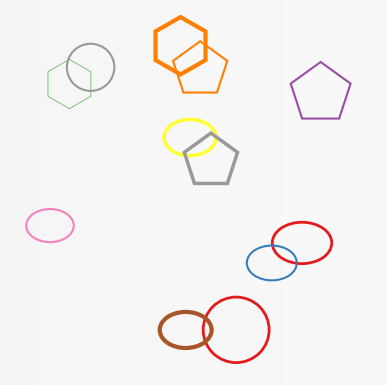[{"shape": "oval", "thickness": 2, "radius": 0.38, "center": [0.779, 0.369]}, {"shape": "circle", "thickness": 2, "radius": 0.43, "center": [0.609, 0.143]}, {"shape": "oval", "thickness": 1.5, "radius": 0.32, "center": [0.701, 0.317]}, {"shape": "hexagon", "thickness": 0.5, "radius": 0.32, "center": [0.179, 0.782]}, {"shape": "pentagon", "thickness": 1.5, "radius": 0.41, "center": [0.827, 0.758]}, {"shape": "hexagon", "thickness": 3, "radius": 0.37, "center": [0.466, 0.881]}, {"shape": "pentagon", "thickness": 1.5, "radius": 0.37, "center": [0.517, 0.819]}, {"shape": "oval", "thickness": 2.5, "radius": 0.34, "center": [0.49, 0.643]}, {"shape": "oval", "thickness": 3, "radius": 0.33, "center": [0.479, 0.143]}, {"shape": "oval", "thickness": 1.5, "radius": 0.31, "center": [0.129, 0.414]}, {"shape": "circle", "thickness": 1.5, "radius": 0.31, "center": [0.234, 0.825]}, {"shape": "pentagon", "thickness": 2.5, "radius": 0.36, "center": [0.544, 0.582]}]